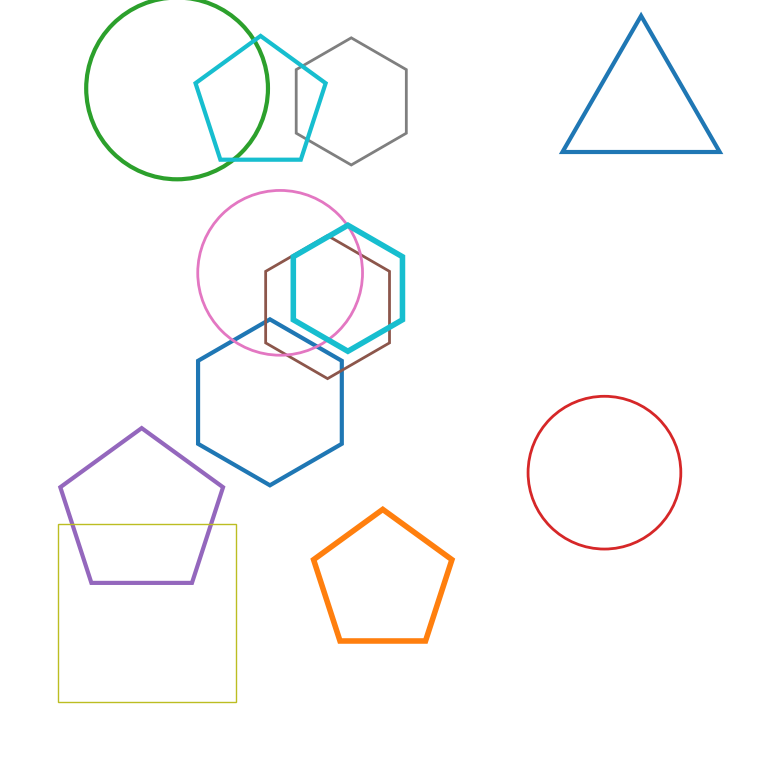[{"shape": "hexagon", "thickness": 1.5, "radius": 0.54, "center": [0.351, 0.478]}, {"shape": "triangle", "thickness": 1.5, "radius": 0.59, "center": [0.833, 0.862]}, {"shape": "pentagon", "thickness": 2, "radius": 0.47, "center": [0.497, 0.244]}, {"shape": "circle", "thickness": 1.5, "radius": 0.59, "center": [0.23, 0.885]}, {"shape": "circle", "thickness": 1, "radius": 0.5, "center": [0.785, 0.386]}, {"shape": "pentagon", "thickness": 1.5, "radius": 0.56, "center": [0.184, 0.333]}, {"shape": "hexagon", "thickness": 1, "radius": 0.46, "center": [0.425, 0.601]}, {"shape": "circle", "thickness": 1, "radius": 0.54, "center": [0.364, 0.646]}, {"shape": "hexagon", "thickness": 1, "radius": 0.41, "center": [0.456, 0.868]}, {"shape": "square", "thickness": 0.5, "radius": 0.58, "center": [0.191, 0.204]}, {"shape": "hexagon", "thickness": 2, "radius": 0.41, "center": [0.452, 0.626]}, {"shape": "pentagon", "thickness": 1.5, "radius": 0.44, "center": [0.338, 0.864]}]